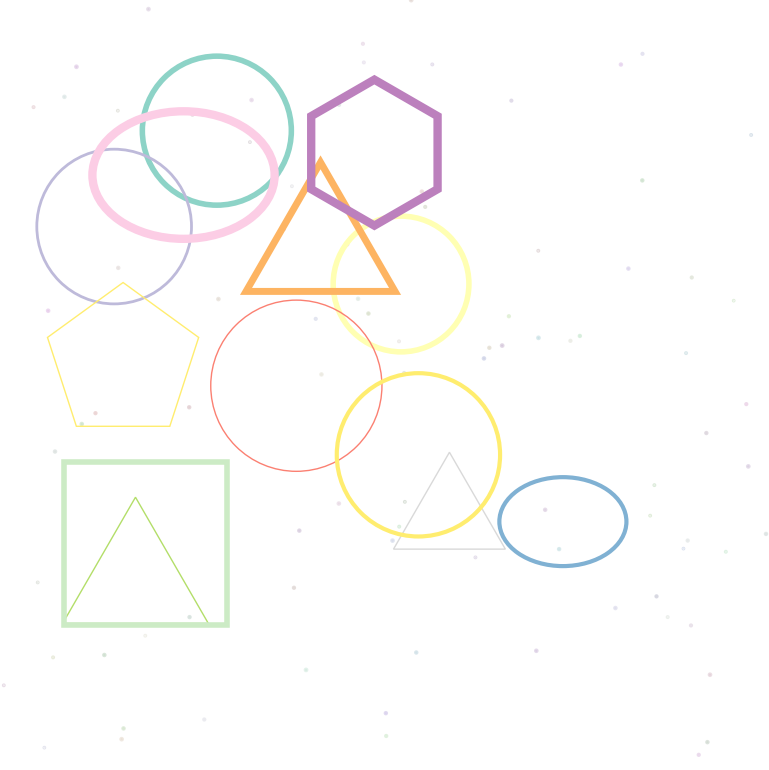[{"shape": "circle", "thickness": 2, "radius": 0.48, "center": [0.282, 0.83]}, {"shape": "circle", "thickness": 2, "radius": 0.44, "center": [0.521, 0.631]}, {"shape": "circle", "thickness": 1, "radius": 0.5, "center": [0.148, 0.706]}, {"shape": "circle", "thickness": 0.5, "radius": 0.56, "center": [0.385, 0.499]}, {"shape": "oval", "thickness": 1.5, "radius": 0.41, "center": [0.731, 0.323]}, {"shape": "triangle", "thickness": 2.5, "radius": 0.56, "center": [0.416, 0.677]}, {"shape": "triangle", "thickness": 0.5, "radius": 0.55, "center": [0.176, 0.245]}, {"shape": "oval", "thickness": 3, "radius": 0.59, "center": [0.238, 0.773]}, {"shape": "triangle", "thickness": 0.5, "radius": 0.42, "center": [0.584, 0.329]}, {"shape": "hexagon", "thickness": 3, "radius": 0.47, "center": [0.486, 0.802]}, {"shape": "square", "thickness": 2, "radius": 0.53, "center": [0.189, 0.294]}, {"shape": "circle", "thickness": 1.5, "radius": 0.53, "center": [0.543, 0.409]}, {"shape": "pentagon", "thickness": 0.5, "radius": 0.52, "center": [0.16, 0.53]}]